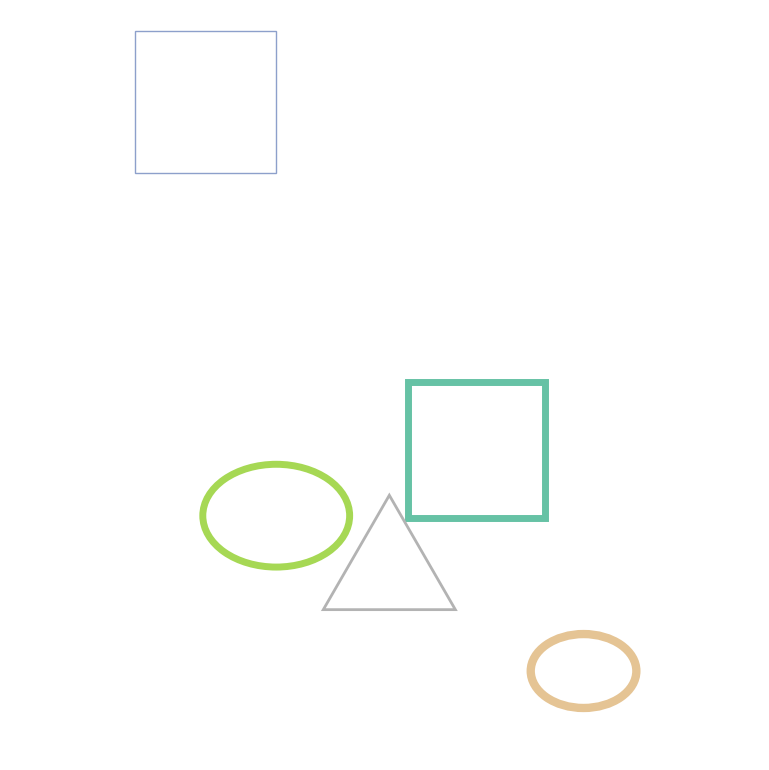[{"shape": "square", "thickness": 2.5, "radius": 0.44, "center": [0.619, 0.416]}, {"shape": "square", "thickness": 0.5, "radius": 0.46, "center": [0.267, 0.868]}, {"shape": "oval", "thickness": 2.5, "radius": 0.48, "center": [0.359, 0.33]}, {"shape": "oval", "thickness": 3, "radius": 0.34, "center": [0.758, 0.129]}, {"shape": "triangle", "thickness": 1, "radius": 0.5, "center": [0.506, 0.258]}]